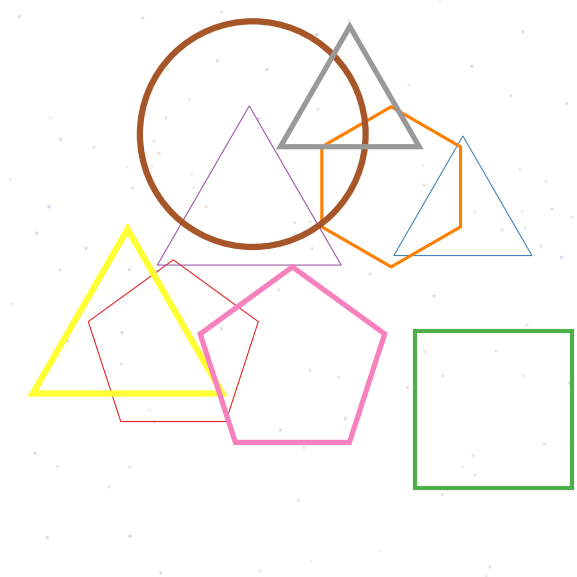[{"shape": "pentagon", "thickness": 0.5, "radius": 0.77, "center": [0.3, 0.394]}, {"shape": "triangle", "thickness": 0.5, "radius": 0.69, "center": [0.802, 0.626]}, {"shape": "square", "thickness": 2, "radius": 0.68, "center": [0.854, 0.29]}, {"shape": "triangle", "thickness": 0.5, "radius": 0.92, "center": [0.432, 0.632]}, {"shape": "hexagon", "thickness": 1.5, "radius": 0.69, "center": [0.677, 0.676]}, {"shape": "triangle", "thickness": 3, "radius": 0.95, "center": [0.221, 0.413]}, {"shape": "circle", "thickness": 3, "radius": 0.98, "center": [0.438, 0.767]}, {"shape": "pentagon", "thickness": 2.5, "radius": 0.84, "center": [0.506, 0.369]}, {"shape": "triangle", "thickness": 2.5, "radius": 0.69, "center": [0.606, 0.814]}]